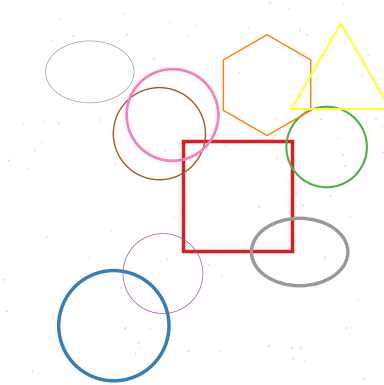[{"shape": "square", "thickness": 2.5, "radius": 0.71, "center": [0.617, 0.491]}, {"shape": "circle", "thickness": 2.5, "radius": 0.72, "center": [0.296, 0.154]}, {"shape": "circle", "thickness": 1.5, "radius": 0.52, "center": [0.848, 0.618]}, {"shape": "circle", "thickness": 0.5, "radius": 0.52, "center": [0.423, 0.289]}, {"shape": "hexagon", "thickness": 1, "radius": 0.66, "center": [0.694, 0.779]}, {"shape": "triangle", "thickness": 1.5, "radius": 0.74, "center": [0.885, 0.791]}, {"shape": "circle", "thickness": 1, "radius": 0.6, "center": [0.414, 0.653]}, {"shape": "circle", "thickness": 2, "radius": 0.6, "center": [0.448, 0.701]}, {"shape": "oval", "thickness": 2.5, "radius": 0.63, "center": [0.778, 0.345]}, {"shape": "oval", "thickness": 0.5, "radius": 0.57, "center": [0.233, 0.813]}]